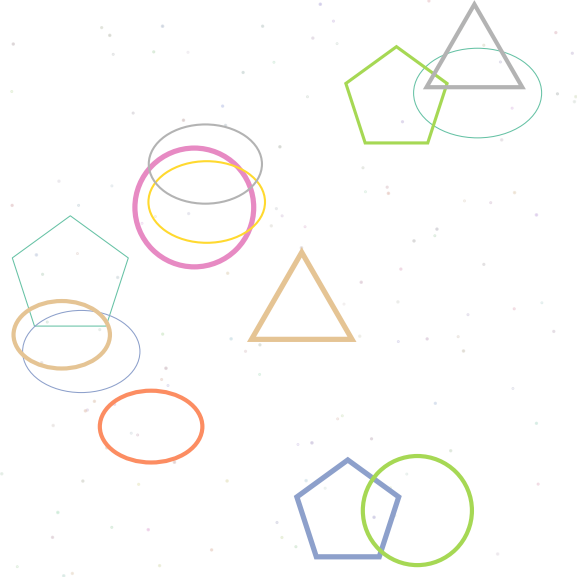[{"shape": "pentagon", "thickness": 0.5, "radius": 0.53, "center": [0.122, 0.52]}, {"shape": "oval", "thickness": 0.5, "radius": 0.55, "center": [0.827, 0.838]}, {"shape": "oval", "thickness": 2, "radius": 0.44, "center": [0.262, 0.26]}, {"shape": "pentagon", "thickness": 2.5, "radius": 0.46, "center": [0.602, 0.11]}, {"shape": "oval", "thickness": 0.5, "radius": 0.51, "center": [0.141, 0.39]}, {"shape": "circle", "thickness": 2.5, "radius": 0.51, "center": [0.336, 0.64]}, {"shape": "circle", "thickness": 2, "radius": 0.47, "center": [0.723, 0.115]}, {"shape": "pentagon", "thickness": 1.5, "radius": 0.46, "center": [0.687, 0.826]}, {"shape": "oval", "thickness": 1, "radius": 0.5, "center": [0.358, 0.649]}, {"shape": "oval", "thickness": 2, "radius": 0.42, "center": [0.107, 0.419]}, {"shape": "triangle", "thickness": 2.5, "radius": 0.5, "center": [0.522, 0.462]}, {"shape": "triangle", "thickness": 2, "radius": 0.48, "center": [0.821, 0.896]}, {"shape": "oval", "thickness": 1, "radius": 0.49, "center": [0.356, 0.715]}]